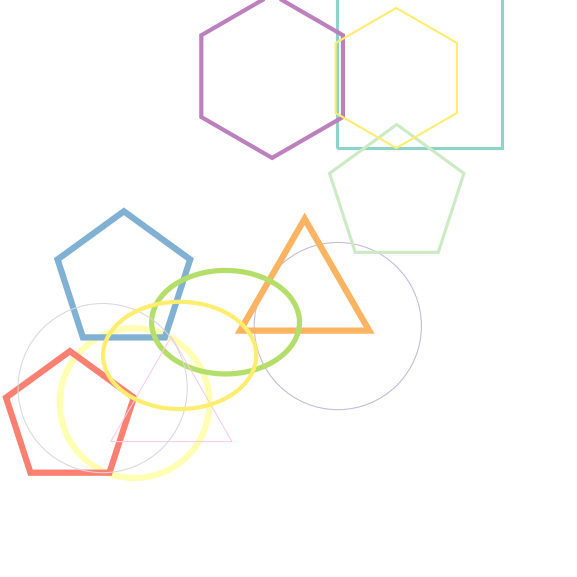[{"shape": "square", "thickness": 1.5, "radius": 0.71, "center": [0.726, 0.885]}, {"shape": "circle", "thickness": 3, "radius": 0.65, "center": [0.233, 0.301]}, {"shape": "circle", "thickness": 0.5, "radius": 0.72, "center": [0.585, 0.435]}, {"shape": "pentagon", "thickness": 3, "radius": 0.58, "center": [0.121, 0.275]}, {"shape": "pentagon", "thickness": 3, "radius": 0.6, "center": [0.214, 0.513]}, {"shape": "triangle", "thickness": 3, "radius": 0.65, "center": [0.528, 0.491]}, {"shape": "oval", "thickness": 2.5, "radius": 0.64, "center": [0.391, 0.441]}, {"shape": "triangle", "thickness": 0.5, "radius": 0.61, "center": [0.297, 0.295]}, {"shape": "circle", "thickness": 0.5, "radius": 0.73, "center": [0.178, 0.327]}, {"shape": "hexagon", "thickness": 2, "radius": 0.71, "center": [0.471, 0.867]}, {"shape": "pentagon", "thickness": 1.5, "radius": 0.61, "center": [0.687, 0.661]}, {"shape": "hexagon", "thickness": 1, "radius": 0.61, "center": [0.686, 0.864]}, {"shape": "oval", "thickness": 2, "radius": 0.66, "center": [0.311, 0.384]}]